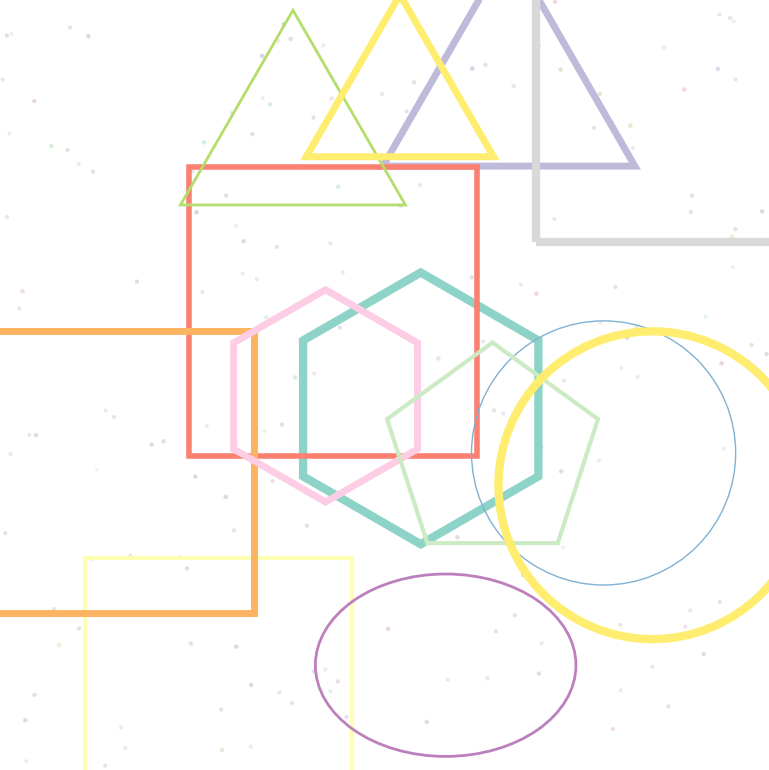[{"shape": "hexagon", "thickness": 3, "radius": 0.88, "center": [0.546, 0.47]}, {"shape": "square", "thickness": 1.5, "radius": 0.87, "center": [0.284, 0.102]}, {"shape": "triangle", "thickness": 2.5, "radius": 0.94, "center": [0.661, 0.879]}, {"shape": "square", "thickness": 2, "radius": 0.94, "center": [0.432, 0.595]}, {"shape": "circle", "thickness": 0.5, "radius": 0.86, "center": [0.784, 0.412]}, {"shape": "square", "thickness": 2.5, "radius": 0.92, "center": [0.147, 0.388]}, {"shape": "triangle", "thickness": 1, "radius": 0.84, "center": [0.38, 0.818]}, {"shape": "hexagon", "thickness": 2.5, "radius": 0.69, "center": [0.423, 0.486]}, {"shape": "square", "thickness": 3, "radius": 0.94, "center": [0.884, 0.874]}, {"shape": "oval", "thickness": 1, "radius": 0.85, "center": [0.579, 0.136]}, {"shape": "pentagon", "thickness": 1.5, "radius": 0.72, "center": [0.64, 0.411]}, {"shape": "triangle", "thickness": 2.5, "radius": 0.7, "center": [0.519, 0.867]}, {"shape": "circle", "thickness": 3, "radius": 1.0, "center": [0.847, 0.37]}]